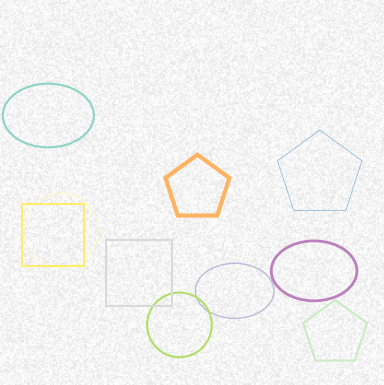[{"shape": "oval", "thickness": 1.5, "radius": 0.59, "center": [0.125, 0.7]}, {"shape": "circle", "thickness": 0.5, "radius": 0.48, "center": [0.158, 0.402]}, {"shape": "oval", "thickness": 1, "radius": 0.51, "center": [0.61, 0.244]}, {"shape": "pentagon", "thickness": 0.5, "radius": 0.58, "center": [0.83, 0.547]}, {"shape": "pentagon", "thickness": 3, "radius": 0.44, "center": [0.513, 0.511]}, {"shape": "circle", "thickness": 1.5, "radius": 0.42, "center": [0.466, 0.156]}, {"shape": "square", "thickness": 1.5, "radius": 0.43, "center": [0.361, 0.291]}, {"shape": "oval", "thickness": 2, "radius": 0.56, "center": [0.816, 0.296]}, {"shape": "pentagon", "thickness": 1.5, "radius": 0.43, "center": [0.87, 0.134]}, {"shape": "square", "thickness": 1.5, "radius": 0.4, "center": [0.138, 0.389]}]